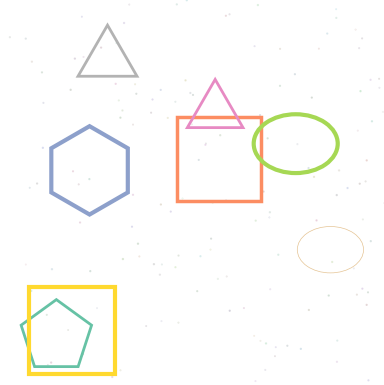[{"shape": "pentagon", "thickness": 2, "radius": 0.48, "center": [0.146, 0.126]}, {"shape": "square", "thickness": 2.5, "radius": 0.55, "center": [0.569, 0.586]}, {"shape": "hexagon", "thickness": 3, "radius": 0.57, "center": [0.233, 0.558]}, {"shape": "triangle", "thickness": 2, "radius": 0.42, "center": [0.559, 0.71]}, {"shape": "oval", "thickness": 3, "radius": 0.55, "center": [0.768, 0.627]}, {"shape": "square", "thickness": 3, "radius": 0.56, "center": [0.187, 0.142]}, {"shape": "oval", "thickness": 0.5, "radius": 0.43, "center": [0.858, 0.351]}, {"shape": "triangle", "thickness": 2, "radius": 0.44, "center": [0.279, 0.846]}]